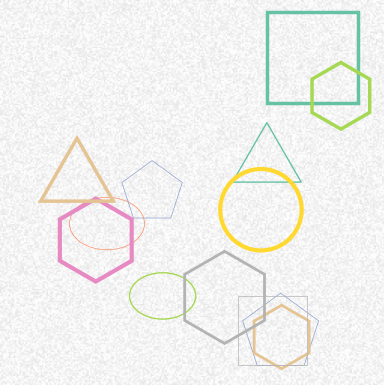[{"shape": "square", "thickness": 2.5, "radius": 0.59, "center": [0.812, 0.85]}, {"shape": "triangle", "thickness": 1, "radius": 0.52, "center": [0.693, 0.579]}, {"shape": "oval", "thickness": 0.5, "radius": 0.49, "center": [0.278, 0.419]}, {"shape": "pentagon", "thickness": 0.5, "radius": 0.52, "center": [0.729, 0.135]}, {"shape": "pentagon", "thickness": 0.5, "radius": 0.41, "center": [0.395, 0.5]}, {"shape": "hexagon", "thickness": 3, "radius": 0.54, "center": [0.249, 0.376]}, {"shape": "hexagon", "thickness": 2.5, "radius": 0.43, "center": [0.885, 0.751]}, {"shape": "oval", "thickness": 1, "radius": 0.43, "center": [0.422, 0.231]}, {"shape": "circle", "thickness": 3, "radius": 0.53, "center": [0.678, 0.455]}, {"shape": "triangle", "thickness": 2.5, "radius": 0.54, "center": [0.2, 0.532]}, {"shape": "hexagon", "thickness": 2, "radius": 0.41, "center": [0.731, 0.125]}, {"shape": "square", "thickness": 0.5, "radius": 0.45, "center": [0.707, 0.142]}, {"shape": "hexagon", "thickness": 2, "radius": 0.6, "center": [0.583, 0.228]}]